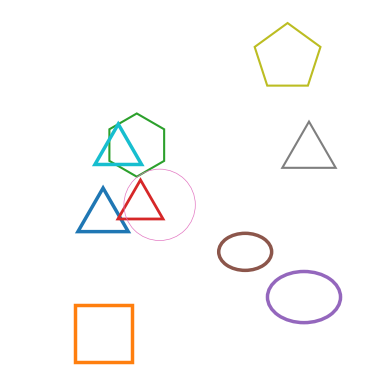[{"shape": "triangle", "thickness": 2.5, "radius": 0.38, "center": [0.268, 0.436]}, {"shape": "square", "thickness": 2.5, "radius": 0.37, "center": [0.269, 0.134]}, {"shape": "hexagon", "thickness": 1.5, "radius": 0.41, "center": [0.355, 0.623]}, {"shape": "triangle", "thickness": 2, "radius": 0.34, "center": [0.365, 0.465]}, {"shape": "oval", "thickness": 2.5, "radius": 0.47, "center": [0.79, 0.228]}, {"shape": "oval", "thickness": 2.5, "radius": 0.34, "center": [0.637, 0.346]}, {"shape": "circle", "thickness": 0.5, "radius": 0.46, "center": [0.415, 0.468]}, {"shape": "triangle", "thickness": 1.5, "radius": 0.4, "center": [0.803, 0.604]}, {"shape": "pentagon", "thickness": 1.5, "radius": 0.45, "center": [0.747, 0.85]}, {"shape": "triangle", "thickness": 2.5, "radius": 0.35, "center": [0.307, 0.608]}]